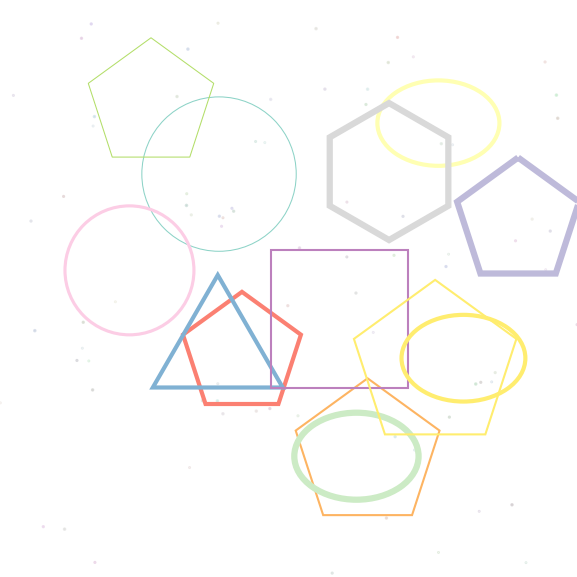[{"shape": "circle", "thickness": 0.5, "radius": 0.67, "center": [0.379, 0.698]}, {"shape": "oval", "thickness": 2, "radius": 0.53, "center": [0.759, 0.786]}, {"shape": "pentagon", "thickness": 3, "radius": 0.55, "center": [0.897, 0.615]}, {"shape": "pentagon", "thickness": 2, "radius": 0.54, "center": [0.419, 0.386]}, {"shape": "triangle", "thickness": 2, "radius": 0.65, "center": [0.377, 0.393]}, {"shape": "pentagon", "thickness": 1, "radius": 0.65, "center": [0.637, 0.213]}, {"shape": "pentagon", "thickness": 0.5, "radius": 0.57, "center": [0.261, 0.82]}, {"shape": "circle", "thickness": 1.5, "radius": 0.56, "center": [0.224, 0.531]}, {"shape": "hexagon", "thickness": 3, "radius": 0.59, "center": [0.674, 0.702]}, {"shape": "square", "thickness": 1, "radius": 0.59, "center": [0.588, 0.446]}, {"shape": "oval", "thickness": 3, "radius": 0.54, "center": [0.617, 0.209]}, {"shape": "pentagon", "thickness": 1, "radius": 0.74, "center": [0.753, 0.367]}, {"shape": "oval", "thickness": 2, "radius": 0.54, "center": [0.803, 0.379]}]